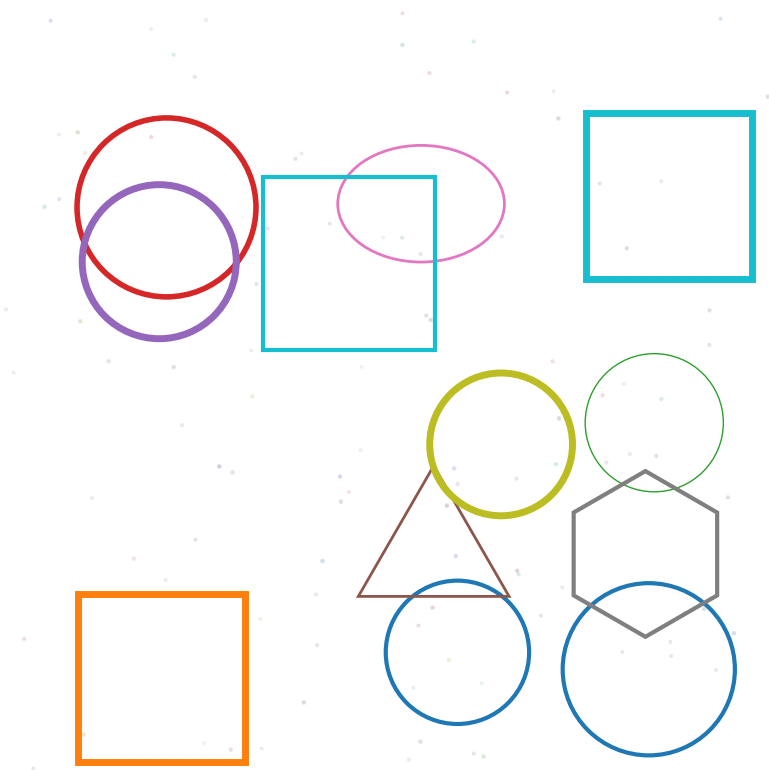[{"shape": "circle", "thickness": 1.5, "radius": 0.56, "center": [0.843, 0.131]}, {"shape": "circle", "thickness": 1.5, "radius": 0.47, "center": [0.594, 0.153]}, {"shape": "square", "thickness": 2.5, "radius": 0.54, "center": [0.21, 0.12]}, {"shape": "circle", "thickness": 0.5, "radius": 0.45, "center": [0.85, 0.451]}, {"shape": "circle", "thickness": 2, "radius": 0.58, "center": [0.216, 0.731]}, {"shape": "circle", "thickness": 2.5, "radius": 0.5, "center": [0.207, 0.66]}, {"shape": "triangle", "thickness": 1, "radius": 0.57, "center": [0.563, 0.282]}, {"shape": "oval", "thickness": 1, "radius": 0.54, "center": [0.547, 0.735]}, {"shape": "hexagon", "thickness": 1.5, "radius": 0.54, "center": [0.838, 0.281]}, {"shape": "circle", "thickness": 2.5, "radius": 0.46, "center": [0.651, 0.423]}, {"shape": "square", "thickness": 1.5, "radius": 0.56, "center": [0.454, 0.658]}, {"shape": "square", "thickness": 2.5, "radius": 0.54, "center": [0.868, 0.746]}]